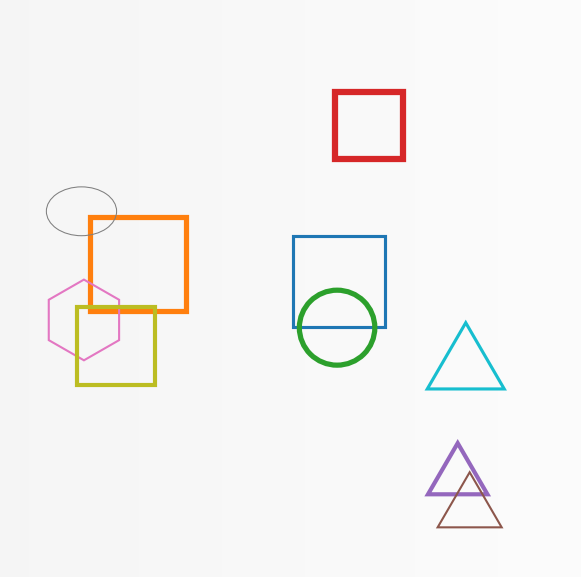[{"shape": "square", "thickness": 1.5, "radius": 0.4, "center": [0.584, 0.512]}, {"shape": "square", "thickness": 2.5, "radius": 0.41, "center": [0.237, 0.542]}, {"shape": "circle", "thickness": 2.5, "radius": 0.32, "center": [0.58, 0.432]}, {"shape": "square", "thickness": 3, "radius": 0.29, "center": [0.634, 0.782]}, {"shape": "triangle", "thickness": 2, "radius": 0.3, "center": [0.787, 0.173]}, {"shape": "triangle", "thickness": 1, "radius": 0.32, "center": [0.808, 0.118]}, {"shape": "hexagon", "thickness": 1, "radius": 0.35, "center": [0.144, 0.445]}, {"shape": "oval", "thickness": 0.5, "radius": 0.3, "center": [0.14, 0.633]}, {"shape": "square", "thickness": 2, "radius": 0.34, "center": [0.2, 0.4]}, {"shape": "triangle", "thickness": 1.5, "radius": 0.38, "center": [0.801, 0.364]}]